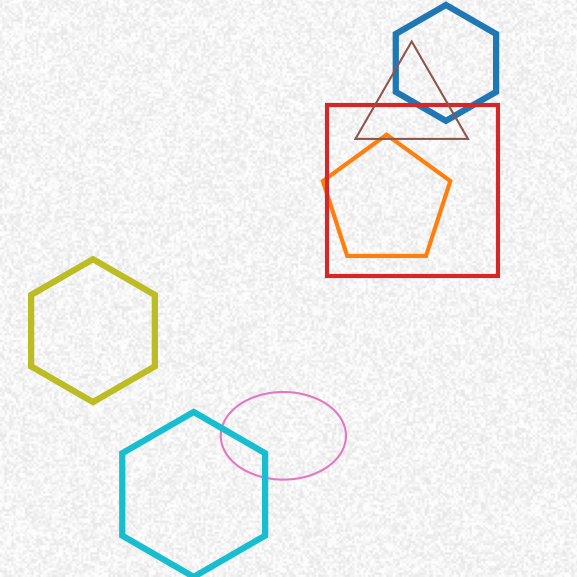[{"shape": "hexagon", "thickness": 3, "radius": 0.5, "center": [0.772, 0.89]}, {"shape": "pentagon", "thickness": 2, "radius": 0.58, "center": [0.669, 0.65]}, {"shape": "square", "thickness": 2, "radius": 0.74, "center": [0.715, 0.669]}, {"shape": "triangle", "thickness": 1, "radius": 0.56, "center": [0.713, 0.815]}, {"shape": "oval", "thickness": 1, "radius": 0.54, "center": [0.491, 0.244]}, {"shape": "hexagon", "thickness": 3, "radius": 0.62, "center": [0.161, 0.427]}, {"shape": "hexagon", "thickness": 3, "radius": 0.71, "center": [0.335, 0.143]}]